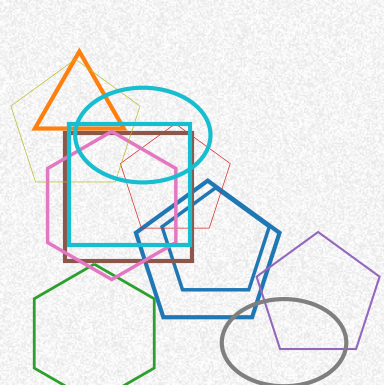[{"shape": "pentagon", "thickness": 2.5, "radius": 0.73, "center": [0.56, 0.366]}, {"shape": "pentagon", "thickness": 3, "radius": 0.98, "center": [0.54, 0.335]}, {"shape": "triangle", "thickness": 3, "radius": 0.67, "center": [0.206, 0.733]}, {"shape": "hexagon", "thickness": 2, "radius": 0.9, "center": [0.245, 0.134]}, {"shape": "pentagon", "thickness": 0.5, "radius": 0.75, "center": [0.455, 0.529]}, {"shape": "pentagon", "thickness": 1.5, "radius": 0.84, "center": [0.826, 0.229]}, {"shape": "square", "thickness": 3, "radius": 0.83, "center": [0.333, 0.488]}, {"shape": "hexagon", "thickness": 2.5, "radius": 0.96, "center": [0.29, 0.466]}, {"shape": "oval", "thickness": 3, "radius": 0.81, "center": [0.738, 0.11]}, {"shape": "pentagon", "thickness": 0.5, "radius": 0.88, "center": [0.196, 0.67]}, {"shape": "oval", "thickness": 3, "radius": 0.88, "center": [0.371, 0.649]}, {"shape": "square", "thickness": 3, "radius": 0.78, "center": [0.337, 0.52]}]